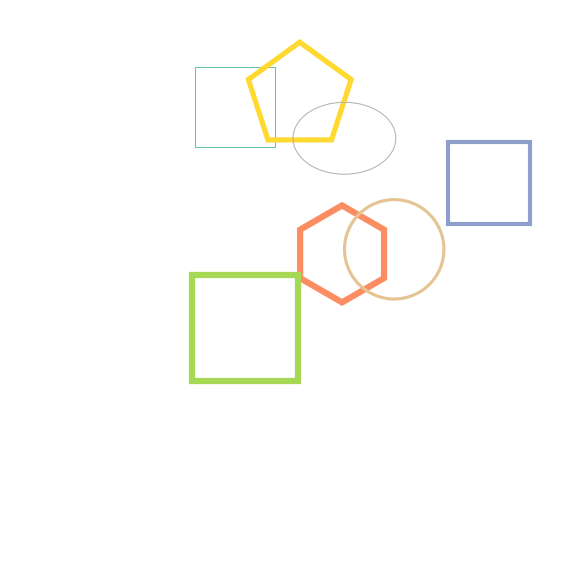[{"shape": "square", "thickness": 0.5, "radius": 0.35, "center": [0.407, 0.813]}, {"shape": "hexagon", "thickness": 3, "radius": 0.42, "center": [0.592, 0.56]}, {"shape": "square", "thickness": 2, "radius": 0.36, "center": [0.848, 0.683]}, {"shape": "square", "thickness": 3, "radius": 0.46, "center": [0.425, 0.432]}, {"shape": "pentagon", "thickness": 2.5, "radius": 0.47, "center": [0.519, 0.833]}, {"shape": "circle", "thickness": 1.5, "radius": 0.43, "center": [0.683, 0.567]}, {"shape": "oval", "thickness": 0.5, "radius": 0.44, "center": [0.596, 0.76]}]